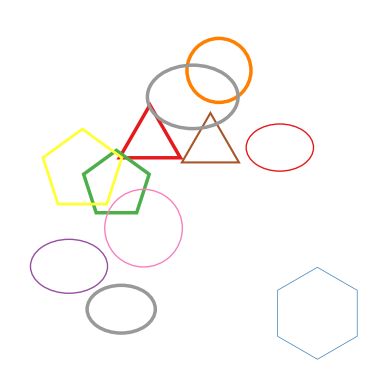[{"shape": "oval", "thickness": 1, "radius": 0.44, "center": [0.727, 0.617]}, {"shape": "triangle", "thickness": 2.5, "radius": 0.46, "center": [0.389, 0.636]}, {"shape": "hexagon", "thickness": 0.5, "radius": 0.6, "center": [0.824, 0.186]}, {"shape": "pentagon", "thickness": 2.5, "radius": 0.45, "center": [0.302, 0.52]}, {"shape": "oval", "thickness": 1, "radius": 0.5, "center": [0.179, 0.308]}, {"shape": "circle", "thickness": 2.5, "radius": 0.42, "center": [0.569, 0.817]}, {"shape": "pentagon", "thickness": 2, "radius": 0.54, "center": [0.214, 0.557]}, {"shape": "triangle", "thickness": 1.5, "radius": 0.43, "center": [0.547, 0.621]}, {"shape": "circle", "thickness": 1, "radius": 0.5, "center": [0.373, 0.407]}, {"shape": "oval", "thickness": 2.5, "radius": 0.59, "center": [0.501, 0.748]}, {"shape": "oval", "thickness": 2.5, "radius": 0.44, "center": [0.315, 0.197]}]